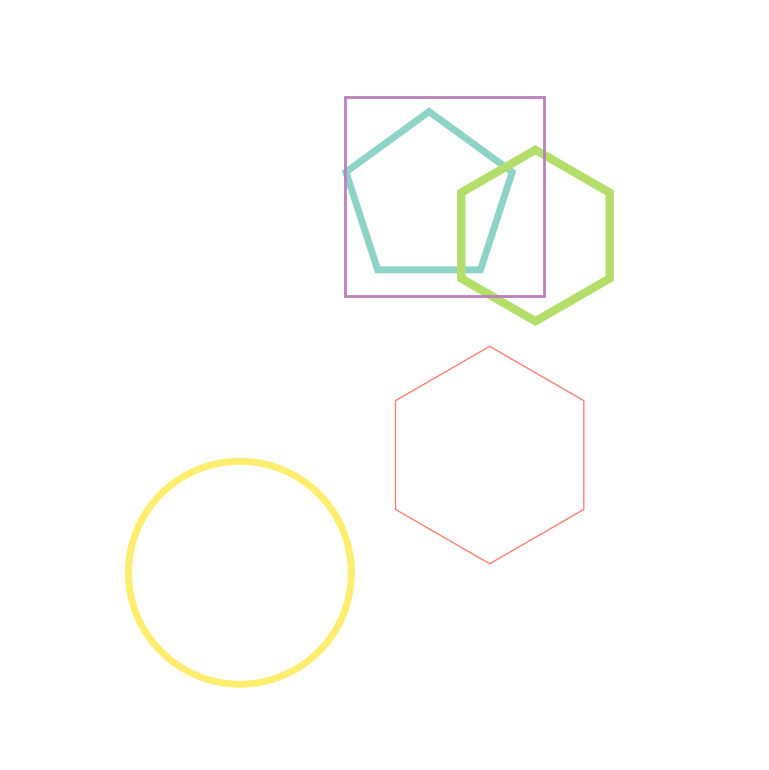[{"shape": "pentagon", "thickness": 2.5, "radius": 0.57, "center": [0.557, 0.741]}, {"shape": "hexagon", "thickness": 0.5, "radius": 0.71, "center": [0.636, 0.409]}, {"shape": "hexagon", "thickness": 3, "radius": 0.56, "center": [0.695, 0.694]}, {"shape": "square", "thickness": 1, "radius": 0.65, "center": [0.577, 0.745]}, {"shape": "circle", "thickness": 2.5, "radius": 0.72, "center": [0.312, 0.256]}]